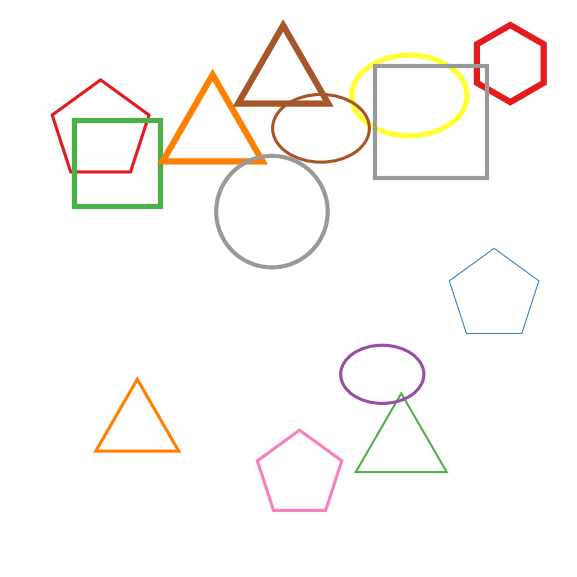[{"shape": "pentagon", "thickness": 1.5, "radius": 0.44, "center": [0.174, 0.773]}, {"shape": "hexagon", "thickness": 3, "radius": 0.33, "center": [0.884, 0.889]}, {"shape": "pentagon", "thickness": 0.5, "radius": 0.41, "center": [0.856, 0.488]}, {"shape": "square", "thickness": 2.5, "radius": 0.37, "center": [0.203, 0.717]}, {"shape": "triangle", "thickness": 1, "radius": 0.45, "center": [0.695, 0.227]}, {"shape": "oval", "thickness": 1.5, "radius": 0.36, "center": [0.662, 0.351]}, {"shape": "triangle", "thickness": 3, "radius": 0.5, "center": [0.368, 0.77]}, {"shape": "triangle", "thickness": 1.5, "radius": 0.41, "center": [0.238, 0.259]}, {"shape": "oval", "thickness": 2.5, "radius": 0.5, "center": [0.709, 0.834]}, {"shape": "triangle", "thickness": 3, "radius": 0.45, "center": [0.49, 0.865]}, {"shape": "oval", "thickness": 1.5, "radius": 0.42, "center": [0.556, 0.777]}, {"shape": "pentagon", "thickness": 1.5, "radius": 0.38, "center": [0.519, 0.177]}, {"shape": "circle", "thickness": 2, "radius": 0.48, "center": [0.471, 0.633]}, {"shape": "square", "thickness": 2, "radius": 0.48, "center": [0.746, 0.787]}]